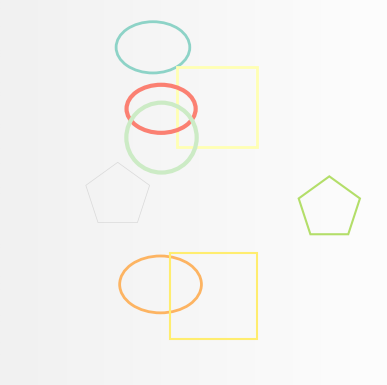[{"shape": "oval", "thickness": 2, "radius": 0.48, "center": [0.395, 0.877]}, {"shape": "square", "thickness": 2, "radius": 0.52, "center": [0.559, 0.722]}, {"shape": "oval", "thickness": 3, "radius": 0.45, "center": [0.416, 0.717]}, {"shape": "oval", "thickness": 2, "radius": 0.53, "center": [0.414, 0.261]}, {"shape": "pentagon", "thickness": 1.5, "radius": 0.42, "center": [0.85, 0.459]}, {"shape": "pentagon", "thickness": 0.5, "radius": 0.43, "center": [0.304, 0.492]}, {"shape": "circle", "thickness": 3, "radius": 0.45, "center": [0.417, 0.643]}, {"shape": "square", "thickness": 1.5, "radius": 0.56, "center": [0.551, 0.232]}]